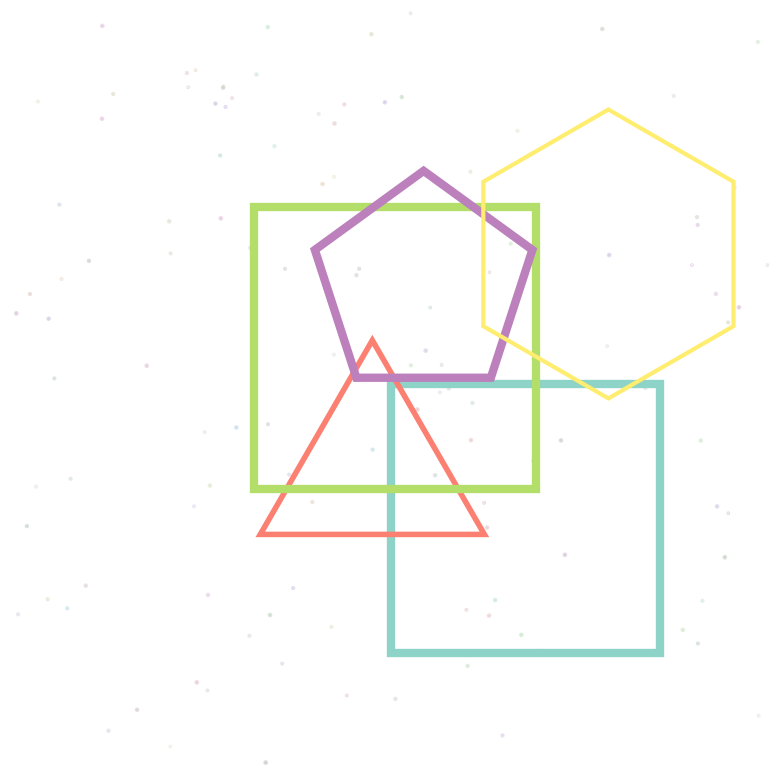[{"shape": "square", "thickness": 3, "radius": 0.87, "center": [0.682, 0.327]}, {"shape": "triangle", "thickness": 2, "radius": 0.84, "center": [0.484, 0.39]}, {"shape": "square", "thickness": 3, "radius": 0.92, "center": [0.513, 0.548]}, {"shape": "pentagon", "thickness": 3, "radius": 0.74, "center": [0.55, 0.63]}, {"shape": "hexagon", "thickness": 1.5, "radius": 0.94, "center": [0.79, 0.67]}]